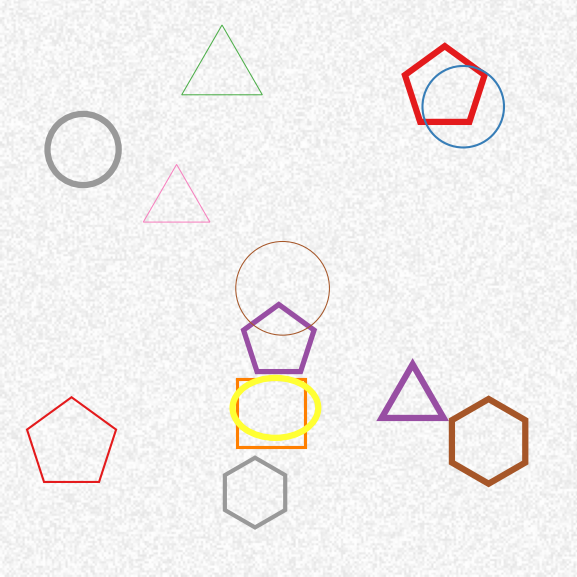[{"shape": "pentagon", "thickness": 3, "radius": 0.36, "center": [0.77, 0.847]}, {"shape": "pentagon", "thickness": 1, "radius": 0.41, "center": [0.124, 0.23]}, {"shape": "circle", "thickness": 1, "radius": 0.35, "center": [0.802, 0.814]}, {"shape": "triangle", "thickness": 0.5, "radius": 0.4, "center": [0.384, 0.875]}, {"shape": "triangle", "thickness": 3, "radius": 0.31, "center": [0.715, 0.306]}, {"shape": "pentagon", "thickness": 2.5, "radius": 0.32, "center": [0.483, 0.408]}, {"shape": "square", "thickness": 1.5, "radius": 0.29, "center": [0.47, 0.284]}, {"shape": "oval", "thickness": 3, "radius": 0.37, "center": [0.477, 0.293]}, {"shape": "hexagon", "thickness": 3, "radius": 0.37, "center": [0.846, 0.235]}, {"shape": "circle", "thickness": 0.5, "radius": 0.41, "center": [0.489, 0.5]}, {"shape": "triangle", "thickness": 0.5, "radius": 0.33, "center": [0.306, 0.648]}, {"shape": "circle", "thickness": 3, "radius": 0.31, "center": [0.144, 0.74]}, {"shape": "hexagon", "thickness": 2, "radius": 0.3, "center": [0.442, 0.146]}]